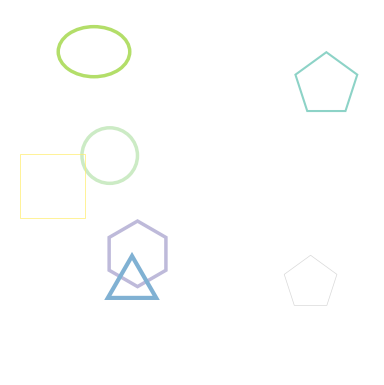[{"shape": "pentagon", "thickness": 1.5, "radius": 0.42, "center": [0.848, 0.78]}, {"shape": "hexagon", "thickness": 2.5, "radius": 0.43, "center": [0.357, 0.341]}, {"shape": "triangle", "thickness": 3, "radius": 0.36, "center": [0.343, 0.263]}, {"shape": "oval", "thickness": 2.5, "radius": 0.46, "center": [0.244, 0.866]}, {"shape": "pentagon", "thickness": 0.5, "radius": 0.36, "center": [0.807, 0.265]}, {"shape": "circle", "thickness": 2.5, "radius": 0.36, "center": [0.285, 0.596]}, {"shape": "square", "thickness": 0.5, "radius": 0.42, "center": [0.136, 0.517]}]